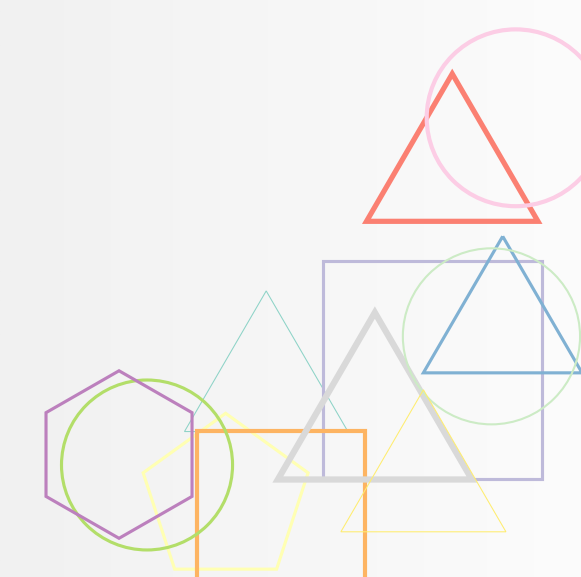[{"shape": "triangle", "thickness": 0.5, "radius": 0.81, "center": [0.458, 0.333]}, {"shape": "pentagon", "thickness": 1.5, "radius": 0.75, "center": [0.388, 0.134]}, {"shape": "square", "thickness": 1.5, "radius": 0.94, "center": [0.744, 0.359]}, {"shape": "triangle", "thickness": 2.5, "radius": 0.85, "center": [0.778, 0.701]}, {"shape": "triangle", "thickness": 1.5, "radius": 0.79, "center": [0.865, 0.432]}, {"shape": "square", "thickness": 2, "radius": 0.72, "center": [0.484, 0.109]}, {"shape": "circle", "thickness": 1.5, "radius": 0.74, "center": [0.253, 0.194]}, {"shape": "circle", "thickness": 2, "radius": 0.77, "center": [0.887, 0.795]}, {"shape": "triangle", "thickness": 3, "radius": 0.96, "center": [0.645, 0.265]}, {"shape": "hexagon", "thickness": 1.5, "radius": 0.73, "center": [0.205, 0.212]}, {"shape": "circle", "thickness": 1, "radius": 0.76, "center": [0.846, 0.417]}, {"shape": "triangle", "thickness": 0.5, "radius": 0.82, "center": [0.728, 0.16]}]